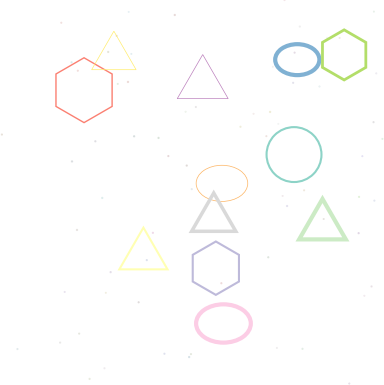[{"shape": "circle", "thickness": 1.5, "radius": 0.36, "center": [0.764, 0.598]}, {"shape": "triangle", "thickness": 1.5, "radius": 0.36, "center": [0.373, 0.337]}, {"shape": "hexagon", "thickness": 1.5, "radius": 0.35, "center": [0.561, 0.303]}, {"shape": "hexagon", "thickness": 1, "radius": 0.42, "center": [0.218, 0.766]}, {"shape": "oval", "thickness": 3, "radius": 0.29, "center": [0.772, 0.845]}, {"shape": "oval", "thickness": 0.5, "radius": 0.34, "center": [0.576, 0.524]}, {"shape": "hexagon", "thickness": 2, "radius": 0.33, "center": [0.894, 0.857]}, {"shape": "oval", "thickness": 3, "radius": 0.36, "center": [0.58, 0.16]}, {"shape": "triangle", "thickness": 2.5, "radius": 0.33, "center": [0.555, 0.432]}, {"shape": "triangle", "thickness": 0.5, "radius": 0.38, "center": [0.527, 0.782]}, {"shape": "triangle", "thickness": 3, "radius": 0.35, "center": [0.838, 0.413]}, {"shape": "triangle", "thickness": 0.5, "radius": 0.33, "center": [0.296, 0.852]}]